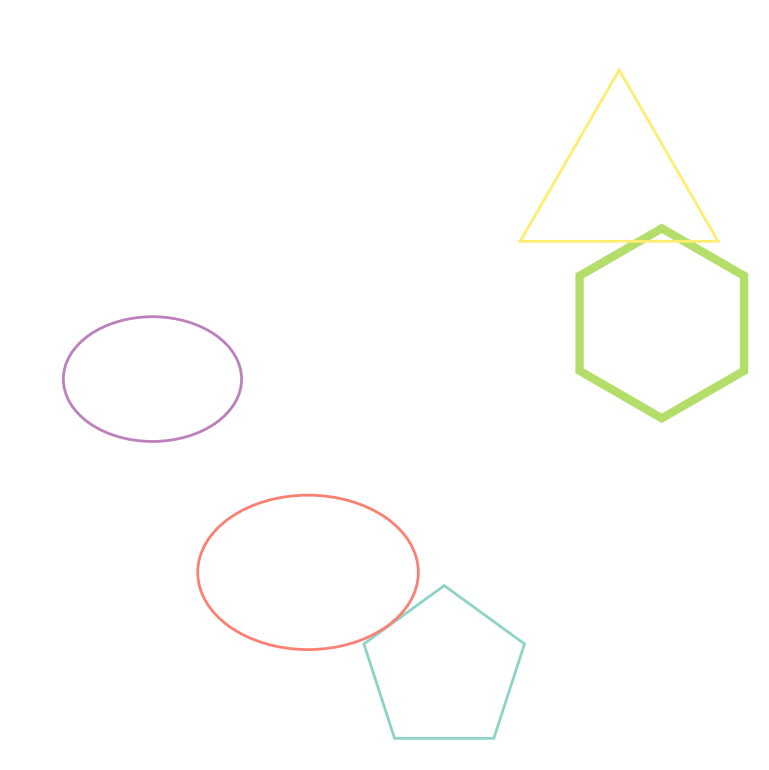[{"shape": "pentagon", "thickness": 1, "radius": 0.55, "center": [0.577, 0.13]}, {"shape": "oval", "thickness": 1, "radius": 0.72, "center": [0.4, 0.257]}, {"shape": "hexagon", "thickness": 3, "radius": 0.62, "center": [0.859, 0.58]}, {"shape": "oval", "thickness": 1, "radius": 0.58, "center": [0.198, 0.508]}, {"shape": "triangle", "thickness": 1, "radius": 0.74, "center": [0.804, 0.761]}]